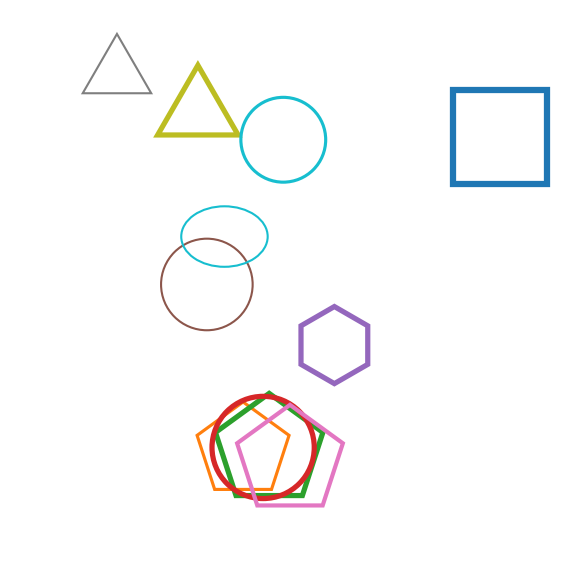[{"shape": "square", "thickness": 3, "radius": 0.41, "center": [0.866, 0.762]}, {"shape": "pentagon", "thickness": 1.5, "radius": 0.42, "center": [0.421, 0.219]}, {"shape": "pentagon", "thickness": 2.5, "radius": 0.49, "center": [0.466, 0.22]}, {"shape": "circle", "thickness": 2.5, "radius": 0.44, "center": [0.456, 0.224]}, {"shape": "hexagon", "thickness": 2.5, "radius": 0.33, "center": [0.579, 0.402]}, {"shape": "circle", "thickness": 1, "radius": 0.4, "center": [0.358, 0.507]}, {"shape": "pentagon", "thickness": 2, "radius": 0.48, "center": [0.502, 0.202]}, {"shape": "triangle", "thickness": 1, "radius": 0.34, "center": [0.203, 0.872]}, {"shape": "triangle", "thickness": 2.5, "radius": 0.4, "center": [0.343, 0.806]}, {"shape": "oval", "thickness": 1, "radius": 0.37, "center": [0.389, 0.59]}, {"shape": "circle", "thickness": 1.5, "radius": 0.37, "center": [0.491, 0.757]}]